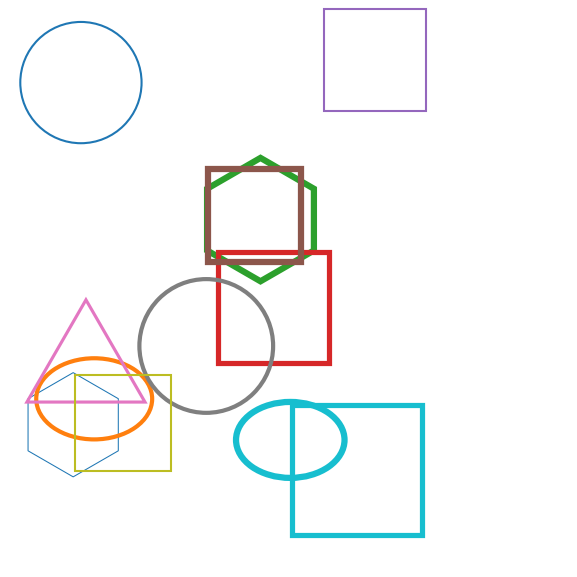[{"shape": "circle", "thickness": 1, "radius": 0.52, "center": [0.14, 0.856]}, {"shape": "hexagon", "thickness": 0.5, "radius": 0.45, "center": [0.127, 0.264]}, {"shape": "oval", "thickness": 2, "radius": 0.5, "center": [0.163, 0.309]}, {"shape": "hexagon", "thickness": 3, "radius": 0.53, "center": [0.451, 0.619]}, {"shape": "square", "thickness": 2.5, "radius": 0.48, "center": [0.474, 0.467]}, {"shape": "square", "thickness": 1, "radius": 0.44, "center": [0.649, 0.896]}, {"shape": "square", "thickness": 3, "radius": 0.4, "center": [0.441, 0.626]}, {"shape": "triangle", "thickness": 1.5, "radius": 0.59, "center": [0.149, 0.362]}, {"shape": "circle", "thickness": 2, "radius": 0.58, "center": [0.357, 0.4]}, {"shape": "square", "thickness": 1, "radius": 0.41, "center": [0.213, 0.267]}, {"shape": "square", "thickness": 2.5, "radius": 0.56, "center": [0.618, 0.185]}, {"shape": "oval", "thickness": 3, "radius": 0.47, "center": [0.503, 0.237]}]